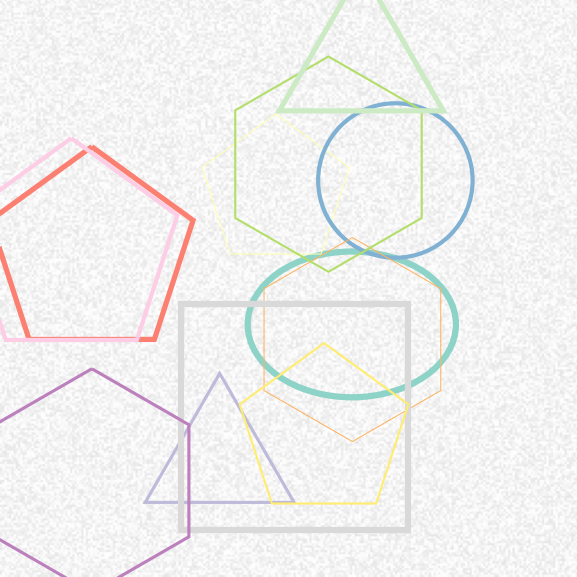[{"shape": "oval", "thickness": 3, "radius": 0.9, "center": [0.609, 0.437]}, {"shape": "pentagon", "thickness": 0.5, "radius": 0.67, "center": [0.477, 0.668]}, {"shape": "triangle", "thickness": 1.5, "radius": 0.74, "center": [0.38, 0.204]}, {"shape": "pentagon", "thickness": 2.5, "radius": 0.92, "center": [0.159, 0.561]}, {"shape": "circle", "thickness": 2, "radius": 0.67, "center": [0.685, 0.687]}, {"shape": "hexagon", "thickness": 0.5, "radius": 0.88, "center": [0.61, 0.411]}, {"shape": "hexagon", "thickness": 1, "radius": 0.93, "center": [0.569, 0.715]}, {"shape": "pentagon", "thickness": 2, "radius": 0.97, "center": [0.123, 0.567]}, {"shape": "square", "thickness": 3, "radius": 0.98, "center": [0.51, 0.277]}, {"shape": "hexagon", "thickness": 1.5, "radius": 0.97, "center": [0.159, 0.167]}, {"shape": "triangle", "thickness": 2.5, "radius": 0.82, "center": [0.626, 0.889]}, {"shape": "pentagon", "thickness": 1, "radius": 0.77, "center": [0.561, 0.251]}]